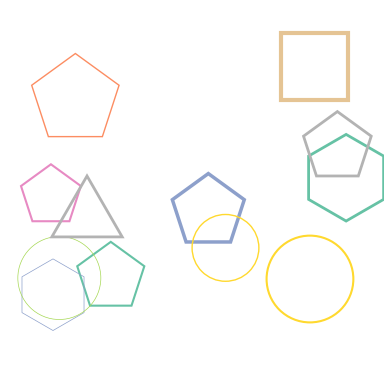[{"shape": "hexagon", "thickness": 2, "radius": 0.56, "center": [0.899, 0.538]}, {"shape": "pentagon", "thickness": 1.5, "radius": 0.46, "center": [0.288, 0.28]}, {"shape": "pentagon", "thickness": 1, "radius": 0.6, "center": [0.196, 0.742]}, {"shape": "hexagon", "thickness": 0.5, "radius": 0.47, "center": [0.138, 0.235]}, {"shape": "pentagon", "thickness": 2.5, "radius": 0.49, "center": [0.541, 0.451]}, {"shape": "pentagon", "thickness": 1.5, "radius": 0.41, "center": [0.132, 0.492]}, {"shape": "circle", "thickness": 0.5, "radius": 0.54, "center": [0.154, 0.278]}, {"shape": "circle", "thickness": 1, "radius": 0.43, "center": [0.586, 0.356]}, {"shape": "circle", "thickness": 1.5, "radius": 0.56, "center": [0.805, 0.275]}, {"shape": "square", "thickness": 3, "radius": 0.43, "center": [0.817, 0.828]}, {"shape": "pentagon", "thickness": 2, "radius": 0.46, "center": [0.876, 0.618]}, {"shape": "triangle", "thickness": 2, "radius": 0.53, "center": [0.226, 0.437]}]